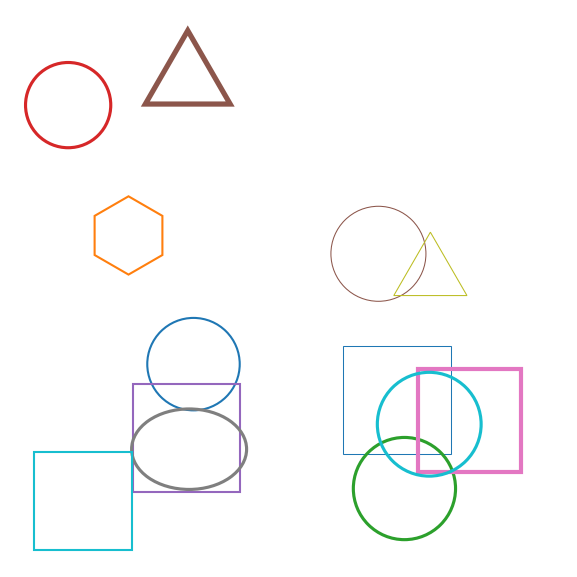[{"shape": "square", "thickness": 0.5, "radius": 0.47, "center": [0.687, 0.307]}, {"shape": "circle", "thickness": 1, "radius": 0.4, "center": [0.335, 0.369]}, {"shape": "hexagon", "thickness": 1, "radius": 0.34, "center": [0.223, 0.591]}, {"shape": "circle", "thickness": 1.5, "radius": 0.44, "center": [0.7, 0.153]}, {"shape": "circle", "thickness": 1.5, "radius": 0.37, "center": [0.118, 0.817]}, {"shape": "square", "thickness": 1, "radius": 0.46, "center": [0.323, 0.241]}, {"shape": "circle", "thickness": 0.5, "radius": 0.41, "center": [0.655, 0.56]}, {"shape": "triangle", "thickness": 2.5, "radius": 0.42, "center": [0.325, 0.861]}, {"shape": "square", "thickness": 2, "radius": 0.45, "center": [0.812, 0.271]}, {"shape": "oval", "thickness": 1.5, "radius": 0.5, "center": [0.327, 0.221]}, {"shape": "triangle", "thickness": 0.5, "radius": 0.37, "center": [0.745, 0.524]}, {"shape": "square", "thickness": 1, "radius": 0.42, "center": [0.144, 0.132]}, {"shape": "circle", "thickness": 1.5, "radius": 0.45, "center": [0.743, 0.265]}]